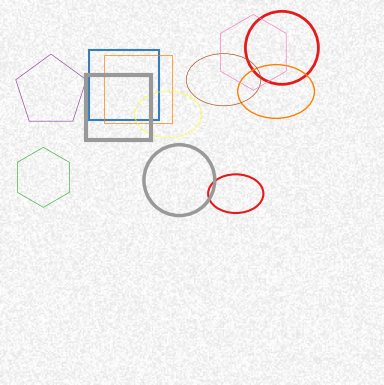[{"shape": "circle", "thickness": 2, "radius": 0.47, "center": [0.732, 0.876]}, {"shape": "oval", "thickness": 1.5, "radius": 0.36, "center": [0.612, 0.497]}, {"shape": "square", "thickness": 1.5, "radius": 0.45, "center": [0.322, 0.778]}, {"shape": "hexagon", "thickness": 0.5, "radius": 0.39, "center": [0.113, 0.539]}, {"shape": "pentagon", "thickness": 0.5, "radius": 0.48, "center": [0.133, 0.763]}, {"shape": "square", "thickness": 0.5, "radius": 0.44, "center": [0.358, 0.768]}, {"shape": "oval", "thickness": 1, "radius": 0.5, "center": [0.717, 0.762]}, {"shape": "oval", "thickness": 0.5, "radius": 0.43, "center": [0.437, 0.703]}, {"shape": "oval", "thickness": 0.5, "radius": 0.48, "center": [0.581, 0.793]}, {"shape": "hexagon", "thickness": 0.5, "radius": 0.49, "center": [0.658, 0.864]}, {"shape": "circle", "thickness": 2.5, "radius": 0.46, "center": [0.466, 0.532]}, {"shape": "square", "thickness": 3, "radius": 0.42, "center": [0.308, 0.721]}]